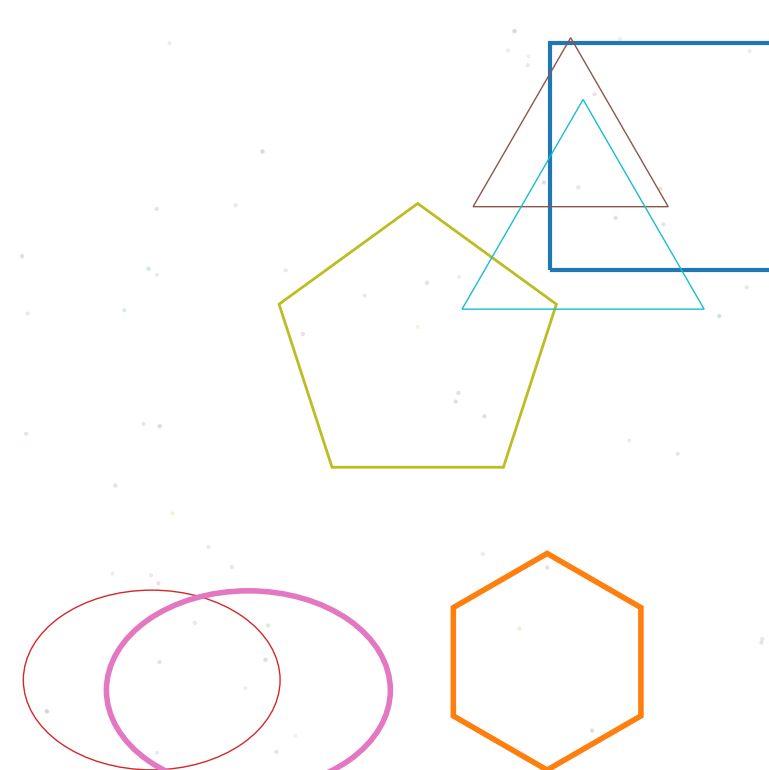[{"shape": "square", "thickness": 1.5, "radius": 0.74, "center": [0.861, 0.797]}, {"shape": "hexagon", "thickness": 2, "radius": 0.7, "center": [0.711, 0.141]}, {"shape": "oval", "thickness": 0.5, "radius": 0.83, "center": [0.197, 0.117]}, {"shape": "triangle", "thickness": 0.5, "radius": 0.73, "center": [0.741, 0.805]}, {"shape": "oval", "thickness": 2, "radius": 0.92, "center": [0.323, 0.104]}, {"shape": "pentagon", "thickness": 1, "radius": 0.95, "center": [0.542, 0.546]}, {"shape": "triangle", "thickness": 0.5, "radius": 0.91, "center": [0.757, 0.689]}]